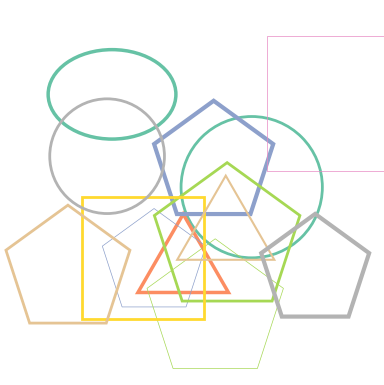[{"shape": "oval", "thickness": 2.5, "radius": 0.83, "center": [0.291, 0.755]}, {"shape": "circle", "thickness": 2, "radius": 0.92, "center": [0.654, 0.514]}, {"shape": "triangle", "thickness": 2.5, "radius": 0.68, "center": [0.476, 0.308]}, {"shape": "pentagon", "thickness": 0.5, "radius": 0.71, "center": [0.4, 0.317]}, {"shape": "pentagon", "thickness": 3, "radius": 0.81, "center": [0.555, 0.576]}, {"shape": "square", "thickness": 0.5, "radius": 0.88, "center": [0.869, 0.732]}, {"shape": "pentagon", "thickness": 2, "radius": 0.99, "center": [0.59, 0.379]}, {"shape": "pentagon", "thickness": 0.5, "radius": 0.93, "center": [0.559, 0.193]}, {"shape": "square", "thickness": 2, "radius": 0.79, "center": [0.371, 0.329]}, {"shape": "pentagon", "thickness": 2, "radius": 0.85, "center": [0.176, 0.298]}, {"shape": "triangle", "thickness": 1.5, "radius": 0.73, "center": [0.586, 0.398]}, {"shape": "circle", "thickness": 2, "radius": 0.74, "center": [0.278, 0.594]}, {"shape": "pentagon", "thickness": 3, "radius": 0.74, "center": [0.819, 0.297]}]